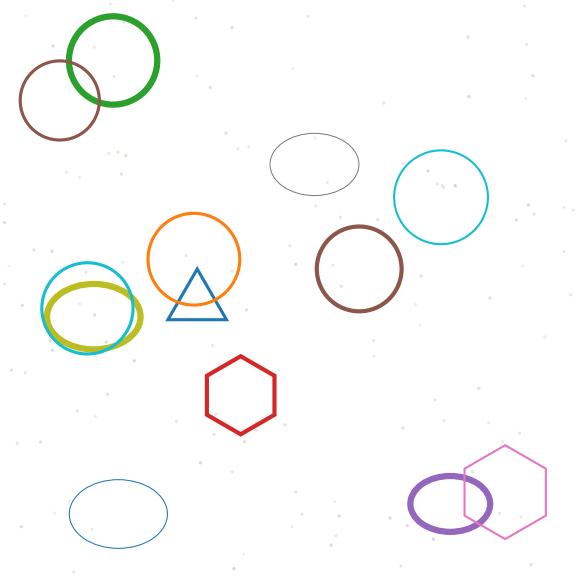[{"shape": "triangle", "thickness": 1.5, "radius": 0.29, "center": [0.342, 0.475]}, {"shape": "oval", "thickness": 0.5, "radius": 0.42, "center": [0.205, 0.109]}, {"shape": "circle", "thickness": 1.5, "radius": 0.4, "center": [0.336, 0.55]}, {"shape": "circle", "thickness": 3, "radius": 0.38, "center": [0.196, 0.894]}, {"shape": "hexagon", "thickness": 2, "radius": 0.34, "center": [0.417, 0.315]}, {"shape": "oval", "thickness": 3, "radius": 0.35, "center": [0.78, 0.127]}, {"shape": "circle", "thickness": 2, "radius": 0.37, "center": [0.622, 0.533]}, {"shape": "circle", "thickness": 1.5, "radius": 0.34, "center": [0.103, 0.825]}, {"shape": "hexagon", "thickness": 1, "radius": 0.41, "center": [0.875, 0.147]}, {"shape": "oval", "thickness": 0.5, "radius": 0.38, "center": [0.545, 0.714]}, {"shape": "oval", "thickness": 3, "radius": 0.4, "center": [0.162, 0.451]}, {"shape": "circle", "thickness": 1, "radius": 0.41, "center": [0.764, 0.658]}, {"shape": "circle", "thickness": 1.5, "radius": 0.39, "center": [0.151, 0.465]}]